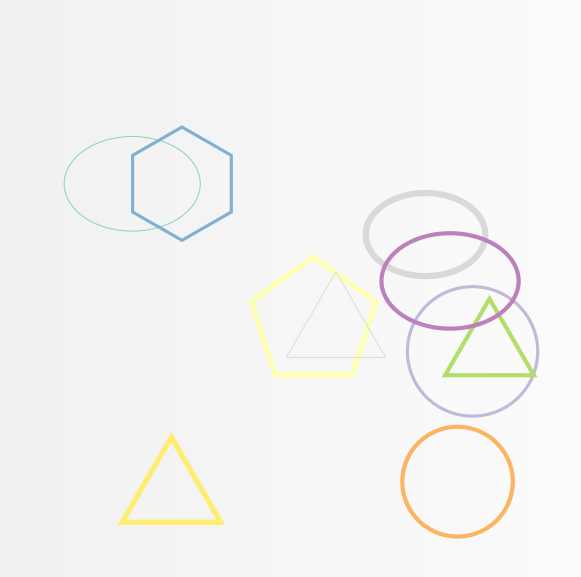[{"shape": "oval", "thickness": 0.5, "radius": 0.59, "center": [0.228, 0.681]}, {"shape": "pentagon", "thickness": 2.5, "radius": 0.56, "center": [0.54, 0.441]}, {"shape": "circle", "thickness": 1.5, "radius": 0.56, "center": [0.813, 0.391]}, {"shape": "hexagon", "thickness": 1.5, "radius": 0.49, "center": [0.313, 0.681]}, {"shape": "circle", "thickness": 2, "radius": 0.48, "center": [0.787, 0.165]}, {"shape": "triangle", "thickness": 2, "radius": 0.44, "center": [0.842, 0.393]}, {"shape": "oval", "thickness": 3, "radius": 0.51, "center": [0.732, 0.593]}, {"shape": "oval", "thickness": 2, "radius": 0.59, "center": [0.774, 0.513]}, {"shape": "triangle", "thickness": 0.5, "radius": 0.49, "center": [0.578, 0.43]}, {"shape": "triangle", "thickness": 2.5, "radius": 0.49, "center": [0.295, 0.144]}]